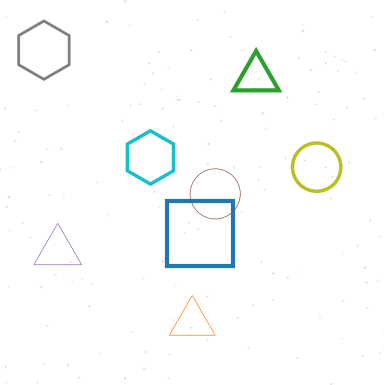[{"shape": "square", "thickness": 3, "radius": 0.42, "center": [0.519, 0.394]}, {"shape": "triangle", "thickness": 0.5, "radius": 0.34, "center": [0.499, 0.164]}, {"shape": "triangle", "thickness": 3, "radius": 0.34, "center": [0.665, 0.799]}, {"shape": "triangle", "thickness": 0.5, "radius": 0.36, "center": [0.15, 0.348]}, {"shape": "circle", "thickness": 0.5, "radius": 0.33, "center": [0.559, 0.496]}, {"shape": "hexagon", "thickness": 2, "radius": 0.38, "center": [0.114, 0.87]}, {"shape": "circle", "thickness": 2.5, "radius": 0.31, "center": [0.822, 0.566]}, {"shape": "hexagon", "thickness": 2.5, "radius": 0.35, "center": [0.391, 0.591]}]